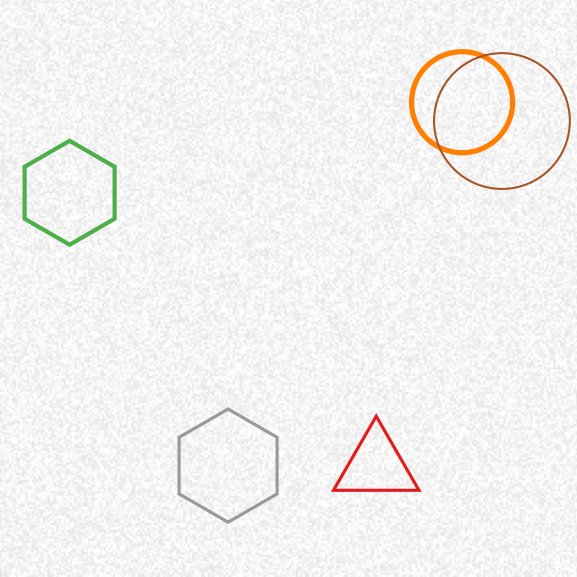[{"shape": "triangle", "thickness": 1.5, "radius": 0.43, "center": [0.651, 0.193]}, {"shape": "hexagon", "thickness": 2, "radius": 0.45, "center": [0.121, 0.665]}, {"shape": "circle", "thickness": 2.5, "radius": 0.44, "center": [0.8, 0.822]}, {"shape": "circle", "thickness": 1, "radius": 0.59, "center": [0.869, 0.79]}, {"shape": "hexagon", "thickness": 1.5, "radius": 0.49, "center": [0.395, 0.193]}]